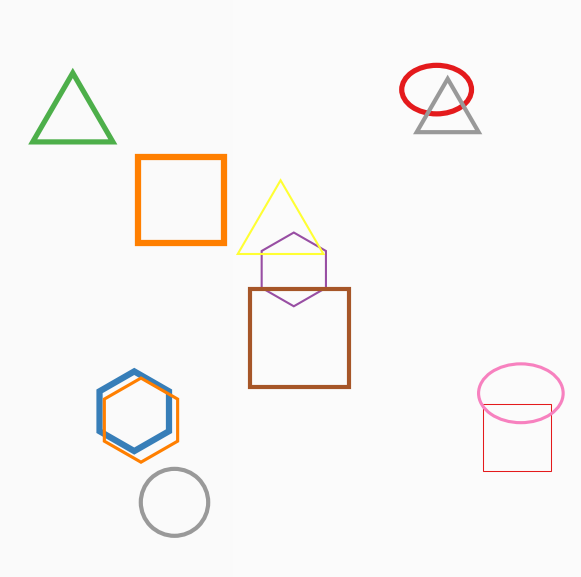[{"shape": "oval", "thickness": 2.5, "radius": 0.3, "center": [0.751, 0.844]}, {"shape": "square", "thickness": 0.5, "radius": 0.29, "center": [0.89, 0.242]}, {"shape": "hexagon", "thickness": 3, "radius": 0.35, "center": [0.231, 0.287]}, {"shape": "triangle", "thickness": 2.5, "radius": 0.4, "center": [0.125, 0.793]}, {"shape": "hexagon", "thickness": 1, "radius": 0.32, "center": [0.505, 0.533]}, {"shape": "hexagon", "thickness": 1.5, "radius": 0.36, "center": [0.243, 0.272]}, {"shape": "square", "thickness": 3, "radius": 0.37, "center": [0.311, 0.652]}, {"shape": "triangle", "thickness": 1, "radius": 0.43, "center": [0.483, 0.602]}, {"shape": "square", "thickness": 2, "radius": 0.43, "center": [0.515, 0.414]}, {"shape": "oval", "thickness": 1.5, "radius": 0.36, "center": [0.896, 0.318]}, {"shape": "circle", "thickness": 2, "radius": 0.29, "center": [0.3, 0.129]}, {"shape": "triangle", "thickness": 2, "radius": 0.31, "center": [0.77, 0.801]}]